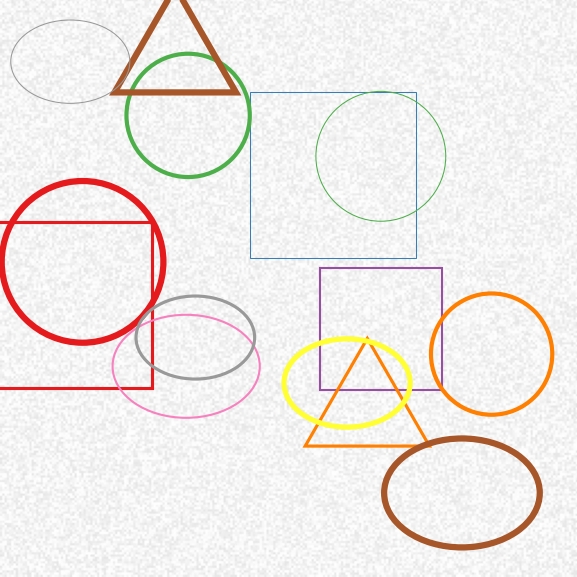[{"shape": "square", "thickness": 1.5, "radius": 0.72, "center": [0.121, 0.471]}, {"shape": "circle", "thickness": 3, "radius": 0.7, "center": [0.143, 0.546]}, {"shape": "square", "thickness": 0.5, "radius": 0.72, "center": [0.576, 0.697]}, {"shape": "circle", "thickness": 0.5, "radius": 0.56, "center": [0.659, 0.728]}, {"shape": "circle", "thickness": 2, "radius": 0.53, "center": [0.326, 0.799]}, {"shape": "square", "thickness": 1, "radius": 0.53, "center": [0.66, 0.43]}, {"shape": "circle", "thickness": 2, "radius": 0.53, "center": [0.851, 0.386]}, {"shape": "triangle", "thickness": 1.5, "radius": 0.62, "center": [0.636, 0.289]}, {"shape": "oval", "thickness": 2.5, "radius": 0.55, "center": [0.601, 0.336]}, {"shape": "triangle", "thickness": 3, "radius": 0.61, "center": [0.303, 0.9]}, {"shape": "oval", "thickness": 3, "radius": 0.67, "center": [0.8, 0.146]}, {"shape": "oval", "thickness": 1, "radius": 0.64, "center": [0.322, 0.365]}, {"shape": "oval", "thickness": 1.5, "radius": 0.51, "center": [0.338, 0.415]}, {"shape": "oval", "thickness": 0.5, "radius": 0.52, "center": [0.122, 0.892]}]